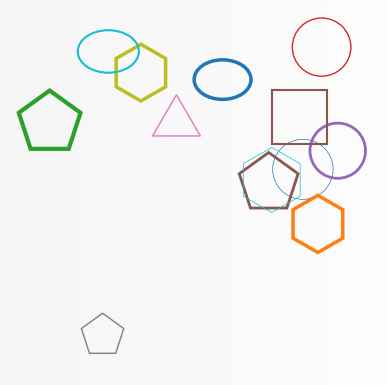[{"shape": "oval", "thickness": 2.5, "radius": 0.37, "center": [0.574, 0.793]}, {"shape": "circle", "thickness": 0.5, "radius": 0.39, "center": [0.782, 0.56]}, {"shape": "hexagon", "thickness": 2.5, "radius": 0.37, "center": [0.82, 0.418]}, {"shape": "pentagon", "thickness": 3, "radius": 0.42, "center": [0.128, 0.681]}, {"shape": "circle", "thickness": 1, "radius": 0.38, "center": [0.83, 0.878]}, {"shape": "circle", "thickness": 2, "radius": 0.36, "center": [0.872, 0.609]}, {"shape": "square", "thickness": 1.5, "radius": 0.35, "center": [0.773, 0.696]}, {"shape": "pentagon", "thickness": 2, "radius": 0.4, "center": [0.693, 0.524]}, {"shape": "triangle", "thickness": 1, "radius": 0.36, "center": [0.455, 0.683]}, {"shape": "pentagon", "thickness": 1, "radius": 0.29, "center": [0.265, 0.129]}, {"shape": "hexagon", "thickness": 2.5, "radius": 0.37, "center": [0.364, 0.811]}, {"shape": "hexagon", "thickness": 0.5, "radius": 0.42, "center": [0.701, 0.533]}, {"shape": "oval", "thickness": 1.5, "radius": 0.39, "center": [0.28, 0.866]}]